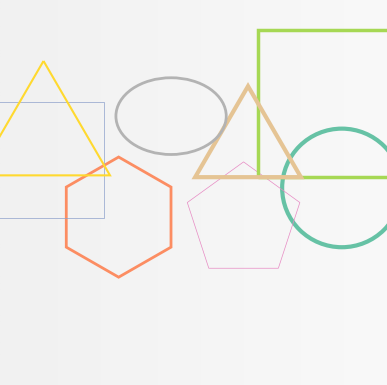[{"shape": "circle", "thickness": 3, "radius": 0.77, "center": [0.882, 0.512]}, {"shape": "hexagon", "thickness": 2, "radius": 0.78, "center": [0.306, 0.436]}, {"shape": "square", "thickness": 0.5, "radius": 0.75, "center": [0.119, 0.584]}, {"shape": "pentagon", "thickness": 0.5, "radius": 0.76, "center": [0.629, 0.427]}, {"shape": "square", "thickness": 2.5, "radius": 0.96, "center": [0.857, 0.731]}, {"shape": "triangle", "thickness": 1.5, "radius": 0.99, "center": [0.112, 0.644]}, {"shape": "triangle", "thickness": 3, "radius": 0.79, "center": [0.64, 0.619]}, {"shape": "oval", "thickness": 2, "radius": 0.71, "center": [0.441, 0.698]}]